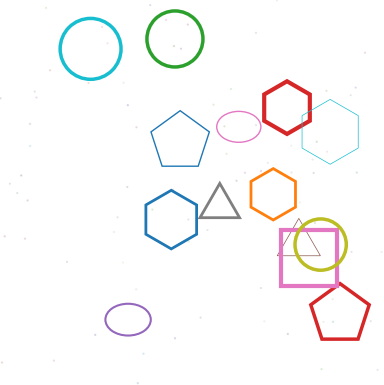[{"shape": "hexagon", "thickness": 2, "radius": 0.38, "center": [0.445, 0.43]}, {"shape": "pentagon", "thickness": 1, "radius": 0.4, "center": [0.468, 0.633]}, {"shape": "hexagon", "thickness": 2, "radius": 0.33, "center": [0.71, 0.495]}, {"shape": "circle", "thickness": 2.5, "radius": 0.36, "center": [0.454, 0.899]}, {"shape": "hexagon", "thickness": 3, "radius": 0.34, "center": [0.745, 0.72]}, {"shape": "pentagon", "thickness": 2.5, "radius": 0.4, "center": [0.883, 0.184]}, {"shape": "oval", "thickness": 1.5, "radius": 0.29, "center": [0.333, 0.17]}, {"shape": "triangle", "thickness": 0.5, "radius": 0.32, "center": [0.776, 0.368]}, {"shape": "oval", "thickness": 1, "radius": 0.29, "center": [0.62, 0.671]}, {"shape": "square", "thickness": 3, "radius": 0.36, "center": [0.803, 0.331]}, {"shape": "triangle", "thickness": 2, "radius": 0.3, "center": [0.571, 0.464]}, {"shape": "circle", "thickness": 2.5, "radius": 0.33, "center": [0.833, 0.365]}, {"shape": "hexagon", "thickness": 0.5, "radius": 0.42, "center": [0.858, 0.658]}, {"shape": "circle", "thickness": 2.5, "radius": 0.4, "center": [0.235, 0.873]}]